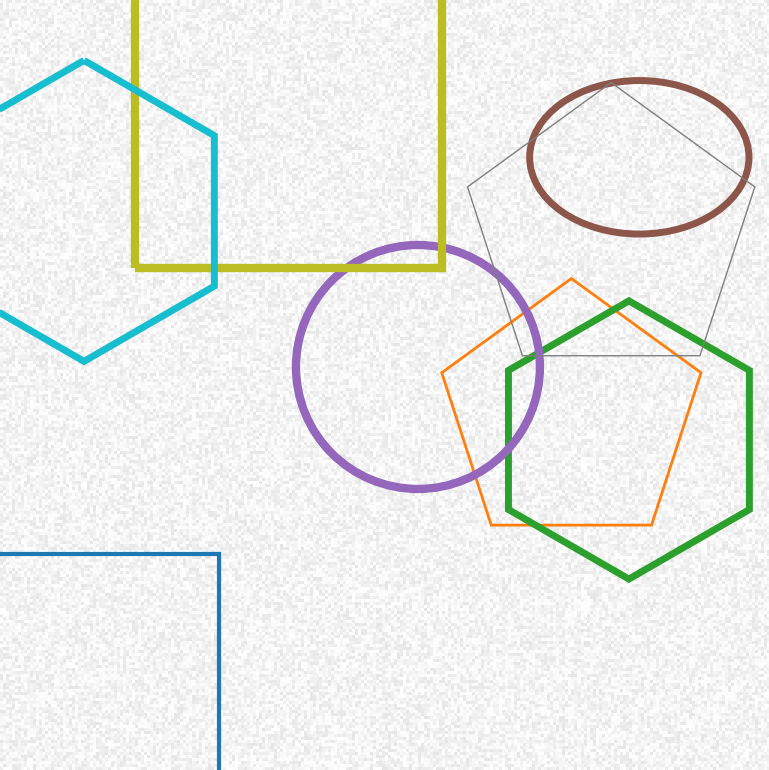[{"shape": "square", "thickness": 1.5, "radius": 0.75, "center": [0.134, 0.13]}, {"shape": "pentagon", "thickness": 1, "radius": 0.89, "center": [0.742, 0.461]}, {"shape": "hexagon", "thickness": 2.5, "radius": 0.9, "center": [0.817, 0.429]}, {"shape": "circle", "thickness": 3, "radius": 0.79, "center": [0.543, 0.523]}, {"shape": "oval", "thickness": 2.5, "radius": 0.71, "center": [0.83, 0.796]}, {"shape": "pentagon", "thickness": 0.5, "radius": 0.98, "center": [0.794, 0.697]}, {"shape": "square", "thickness": 3, "radius": 1.0, "center": [0.375, 0.851]}, {"shape": "hexagon", "thickness": 2.5, "radius": 0.98, "center": [0.109, 0.726]}]